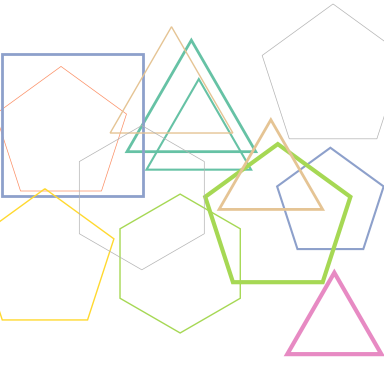[{"shape": "triangle", "thickness": 2, "radius": 0.97, "center": [0.497, 0.703]}, {"shape": "triangle", "thickness": 1.5, "radius": 0.78, "center": [0.516, 0.638]}, {"shape": "pentagon", "thickness": 0.5, "radius": 0.89, "center": [0.158, 0.649]}, {"shape": "square", "thickness": 2, "radius": 0.92, "center": [0.188, 0.675]}, {"shape": "pentagon", "thickness": 1.5, "radius": 0.73, "center": [0.858, 0.471]}, {"shape": "triangle", "thickness": 3, "radius": 0.71, "center": [0.868, 0.151]}, {"shape": "hexagon", "thickness": 1, "radius": 0.9, "center": [0.468, 0.315]}, {"shape": "pentagon", "thickness": 3, "radius": 0.99, "center": [0.722, 0.427]}, {"shape": "pentagon", "thickness": 1, "radius": 0.94, "center": [0.117, 0.321]}, {"shape": "triangle", "thickness": 1, "radius": 0.92, "center": [0.445, 0.747]}, {"shape": "triangle", "thickness": 2, "radius": 0.78, "center": [0.704, 0.534]}, {"shape": "hexagon", "thickness": 0.5, "radius": 0.94, "center": [0.368, 0.487]}, {"shape": "pentagon", "thickness": 0.5, "radius": 0.97, "center": [0.865, 0.796]}]